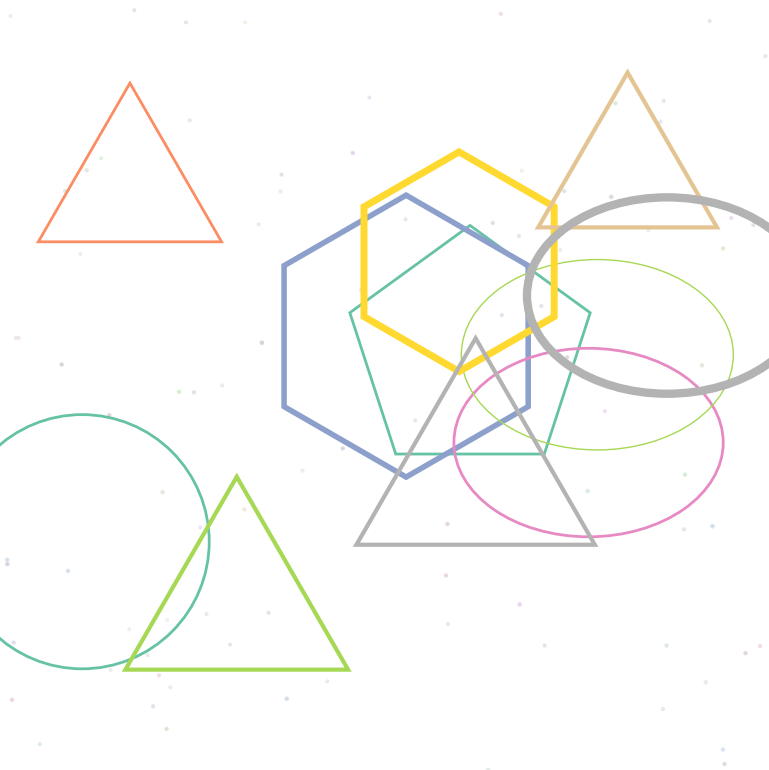[{"shape": "circle", "thickness": 1, "radius": 0.83, "center": [0.107, 0.296]}, {"shape": "pentagon", "thickness": 1, "radius": 0.82, "center": [0.61, 0.543]}, {"shape": "triangle", "thickness": 1, "radius": 0.69, "center": [0.169, 0.755]}, {"shape": "hexagon", "thickness": 2, "radius": 0.92, "center": [0.527, 0.563]}, {"shape": "oval", "thickness": 1, "radius": 0.87, "center": [0.764, 0.425]}, {"shape": "triangle", "thickness": 1.5, "radius": 0.83, "center": [0.307, 0.214]}, {"shape": "oval", "thickness": 0.5, "radius": 0.88, "center": [0.776, 0.539]}, {"shape": "hexagon", "thickness": 2.5, "radius": 0.71, "center": [0.596, 0.66]}, {"shape": "triangle", "thickness": 1.5, "radius": 0.67, "center": [0.815, 0.772]}, {"shape": "triangle", "thickness": 1.5, "radius": 0.89, "center": [0.618, 0.382]}, {"shape": "oval", "thickness": 3, "radius": 0.91, "center": [0.867, 0.616]}]